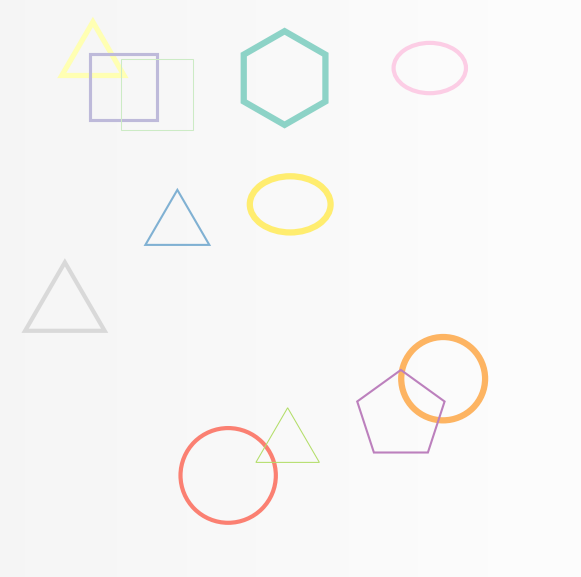[{"shape": "hexagon", "thickness": 3, "radius": 0.41, "center": [0.49, 0.864]}, {"shape": "triangle", "thickness": 2.5, "radius": 0.31, "center": [0.16, 0.899]}, {"shape": "square", "thickness": 1.5, "radius": 0.29, "center": [0.213, 0.848]}, {"shape": "circle", "thickness": 2, "radius": 0.41, "center": [0.393, 0.176]}, {"shape": "triangle", "thickness": 1, "radius": 0.32, "center": [0.305, 0.607]}, {"shape": "circle", "thickness": 3, "radius": 0.36, "center": [0.762, 0.343]}, {"shape": "triangle", "thickness": 0.5, "radius": 0.32, "center": [0.495, 0.23]}, {"shape": "oval", "thickness": 2, "radius": 0.31, "center": [0.739, 0.881]}, {"shape": "triangle", "thickness": 2, "radius": 0.4, "center": [0.112, 0.466]}, {"shape": "pentagon", "thickness": 1, "radius": 0.4, "center": [0.69, 0.28]}, {"shape": "square", "thickness": 0.5, "radius": 0.31, "center": [0.27, 0.835]}, {"shape": "oval", "thickness": 3, "radius": 0.35, "center": [0.499, 0.645]}]